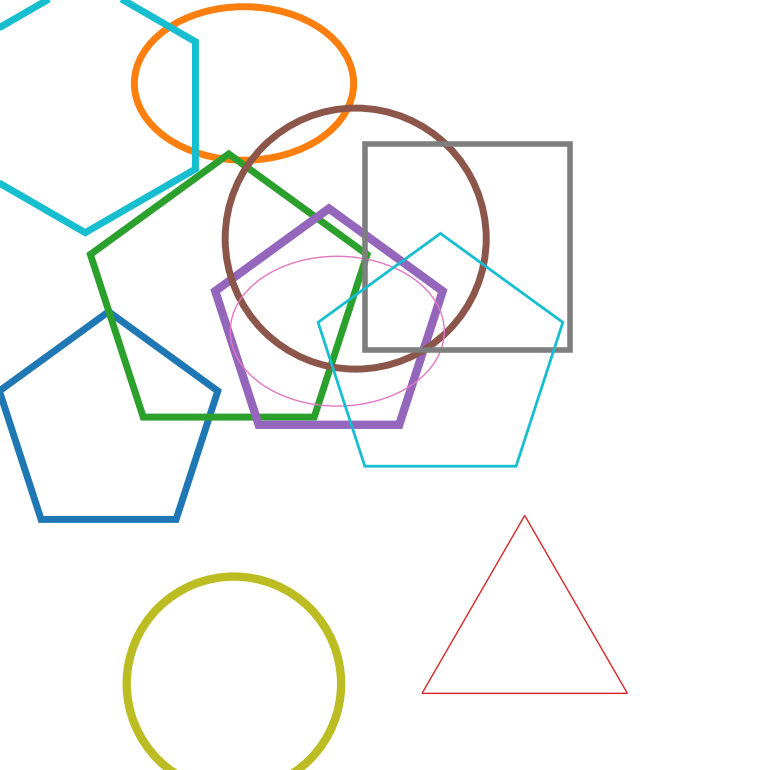[{"shape": "pentagon", "thickness": 2.5, "radius": 0.75, "center": [0.141, 0.446]}, {"shape": "oval", "thickness": 2.5, "radius": 0.71, "center": [0.317, 0.892]}, {"shape": "pentagon", "thickness": 2.5, "radius": 0.94, "center": [0.297, 0.611]}, {"shape": "triangle", "thickness": 0.5, "radius": 0.77, "center": [0.681, 0.177]}, {"shape": "pentagon", "thickness": 3, "radius": 0.78, "center": [0.427, 0.574]}, {"shape": "circle", "thickness": 2.5, "radius": 0.85, "center": [0.462, 0.69]}, {"shape": "oval", "thickness": 0.5, "radius": 0.69, "center": [0.438, 0.57]}, {"shape": "square", "thickness": 2, "radius": 0.67, "center": [0.607, 0.679]}, {"shape": "circle", "thickness": 3, "radius": 0.7, "center": [0.304, 0.112]}, {"shape": "pentagon", "thickness": 1, "radius": 0.84, "center": [0.572, 0.53]}, {"shape": "hexagon", "thickness": 2.5, "radius": 0.83, "center": [0.111, 0.863]}]